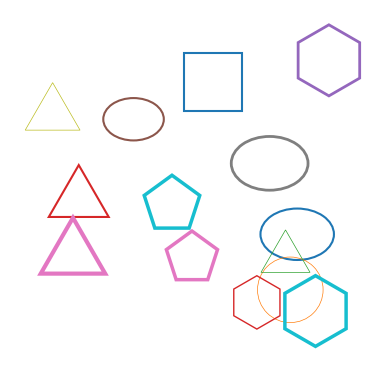[{"shape": "square", "thickness": 1.5, "radius": 0.37, "center": [0.553, 0.787]}, {"shape": "oval", "thickness": 1.5, "radius": 0.48, "center": [0.772, 0.392]}, {"shape": "circle", "thickness": 0.5, "radius": 0.43, "center": [0.754, 0.247]}, {"shape": "triangle", "thickness": 0.5, "radius": 0.37, "center": [0.742, 0.329]}, {"shape": "hexagon", "thickness": 1, "radius": 0.35, "center": [0.667, 0.215]}, {"shape": "triangle", "thickness": 1.5, "radius": 0.45, "center": [0.205, 0.481]}, {"shape": "hexagon", "thickness": 2, "radius": 0.46, "center": [0.854, 0.843]}, {"shape": "oval", "thickness": 1.5, "radius": 0.39, "center": [0.347, 0.69]}, {"shape": "pentagon", "thickness": 2.5, "radius": 0.35, "center": [0.499, 0.33]}, {"shape": "triangle", "thickness": 3, "radius": 0.48, "center": [0.19, 0.338]}, {"shape": "oval", "thickness": 2, "radius": 0.5, "center": [0.7, 0.576]}, {"shape": "triangle", "thickness": 0.5, "radius": 0.41, "center": [0.137, 0.703]}, {"shape": "hexagon", "thickness": 2.5, "radius": 0.46, "center": [0.819, 0.192]}, {"shape": "pentagon", "thickness": 2.5, "radius": 0.38, "center": [0.447, 0.469]}]